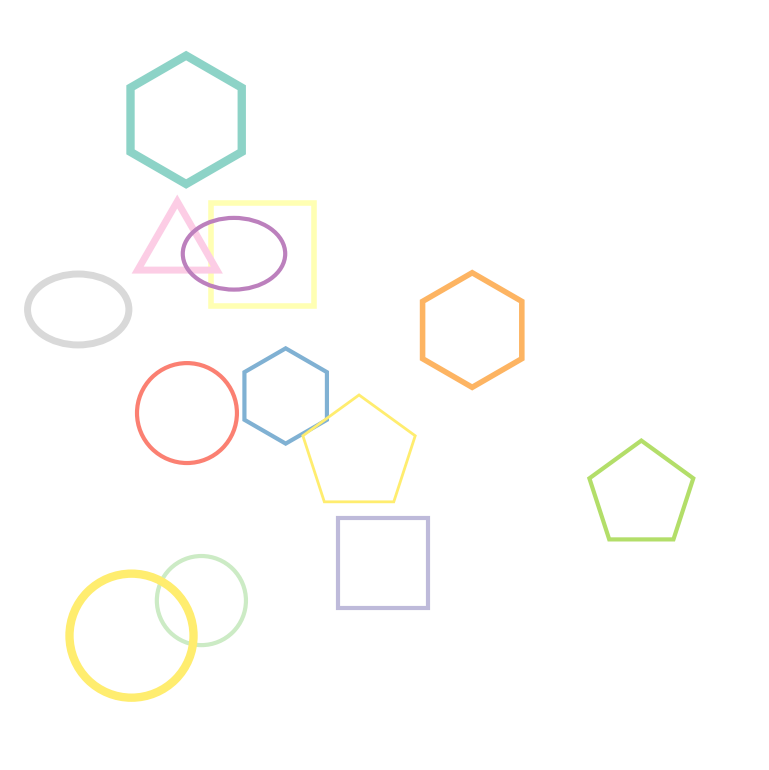[{"shape": "hexagon", "thickness": 3, "radius": 0.42, "center": [0.242, 0.844]}, {"shape": "square", "thickness": 2, "radius": 0.34, "center": [0.341, 0.67]}, {"shape": "square", "thickness": 1.5, "radius": 0.29, "center": [0.498, 0.269]}, {"shape": "circle", "thickness": 1.5, "radius": 0.32, "center": [0.243, 0.464]}, {"shape": "hexagon", "thickness": 1.5, "radius": 0.31, "center": [0.371, 0.486]}, {"shape": "hexagon", "thickness": 2, "radius": 0.37, "center": [0.613, 0.571]}, {"shape": "pentagon", "thickness": 1.5, "radius": 0.35, "center": [0.833, 0.357]}, {"shape": "triangle", "thickness": 2.5, "radius": 0.3, "center": [0.23, 0.679]}, {"shape": "oval", "thickness": 2.5, "radius": 0.33, "center": [0.102, 0.598]}, {"shape": "oval", "thickness": 1.5, "radius": 0.33, "center": [0.304, 0.67]}, {"shape": "circle", "thickness": 1.5, "radius": 0.29, "center": [0.262, 0.22]}, {"shape": "pentagon", "thickness": 1, "radius": 0.38, "center": [0.466, 0.41]}, {"shape": "circle", "thickness": 3, "radius": 0.4, "center": [0.171, 0.174]}]